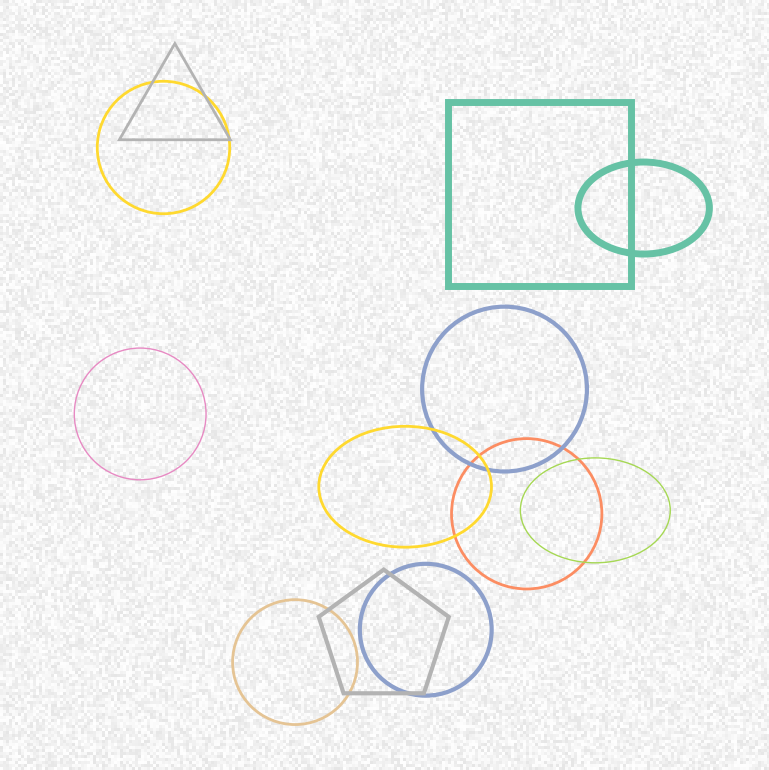[{"shape": "oval", "thickness": 2.5, "radius": 0.43, "center": [0.836, 0.73]}, {"shape": "square", "thickness": 2.5, "radius": 0.59, "center": [0.701, 0.748]}, {"shape": "circle", "thickness": 1, "radius": 0.49, "center": [0.684, 0.333]}, {"shape": "circle", "thickness": 1.5, "radius": 0.54, "center": [0.655, 0.495]}, {"shape": "circle", "thickness": 1.5, "radius": 0.43, "center": [0.553, 0.182]}, {"shape": "circle", "thickness": 0.5, "radius": 0.43, "center": [0.182, 0.462]}, {"shape": "oval", "thickness": 0.5, "radius": 0.49, "center": [0.773, 0.337]}, {"shape": "circle", "thickness": 1, "radius": 0.43, "center": [0.212, 0.808]}, {"shape": "oval", "thickness": 1, "radius": 0.56, "center": [0.526, 0.368]}, {"shape": "circle", "thickness": 1, "radius": 0.41, "center": [0.383, 0.14]}, {"shape": "pentagon", "thickness": 1.5, "radius": 0.44, "center": [0.498, 0.171]}, {"shape": "triangle", "thickness": 1, "radius": 0.42, "center": [0.227, 0.86]}]